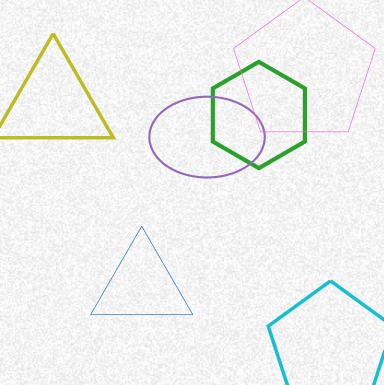[{"shape": "triangle", "thickness": 0.5, "radius": 0.77, "center": [0.368, 0.259]}, {"shape": "hexagon", "thickness": 3, "radius": 0.69, "center": [0.672, 0.701]}, {"shape": "oval", "thickness": 1.5, "radius": 0.75, "center": [0.538, 0.644]}, {"shape": "pentagon", "thickness": 0.5, "radius": 0.97, "center": [0.791, 0.814]}, {"shape": "triangle", "thickness": 2.5, "radius": 0.9, "center": [0.138, 0.732]}, {"shape": "pentagon", "thickness": 2.5, "radius": 0.85, "center": [0.859, 0.1]}]